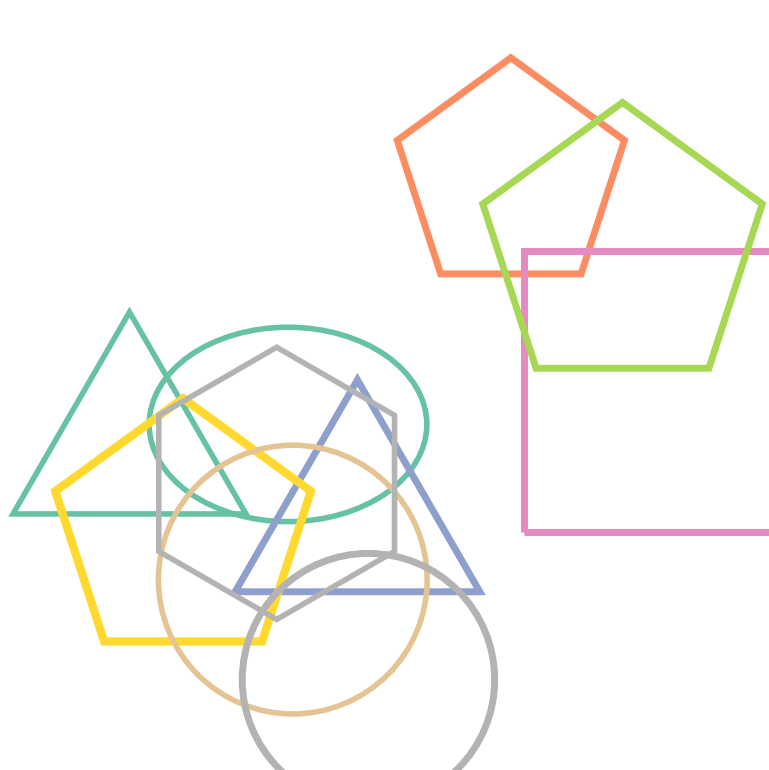[{"shape": "triangle", "thickness": 2, "radius": 0.87, "center": [0.168, 0.42]}, {"shape": "oval", "thickness": 2, "radius": 0.9, "center": [0.374, 0.449]}, {"shape": "pentagon", "thickness": 2.5, "radius": 0.78, "center": [0.663, 0.77]}, {"shape": "triangle", "thickness": 2.5, "radius": 0.92, "center": [0.464, 0.323]}, {"shape": "square", "thickness": 2.5, "radius": 0.91, "center": [0.863, 0.491]}, {"shape": "pentagon", "thickness": 2.5, "radius": 0.95, "center": [0.808, 0.676]}, {"shape": "pentagon", "thickness": 3, "radius": 0.87, "center": [0.238, 0.308]}, {"shape": "circle", "thickness": 2, "radius": 0.87, "center": [0.38, 0.247]}, {"shape": "circle", "thickness": 2.5, "radius": 0.82, "center": [0.479, 0.117]}, {"shape": "hexagon", "thickness": 2, "radius": 0.88, "center": [0.359, 0.372]}]